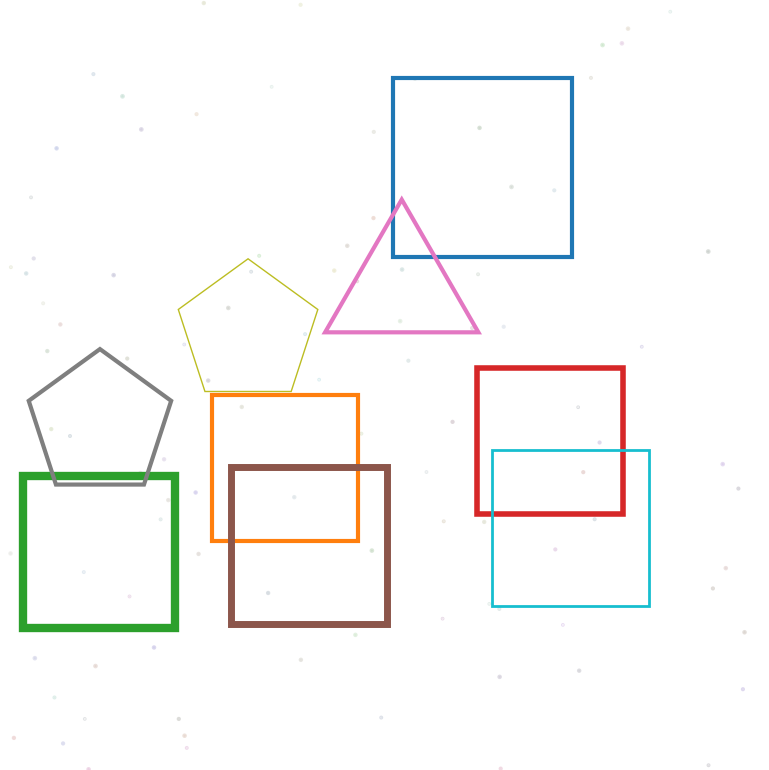[{"shape": "square", "thickness": 1.5, "radius": 0.58, "center": [0.626, 0.783]}, {"shape": "square", "thickness": 1.5, "radius": 0.47, "center": [0.37, 0.392]}, {"shape": "square", "thickness": 3, "radius": 0.49, "center": [0.128, 0.283]}, {"shape": "square", "thickness": 2, "radius": 0.48, "center": [0.714, 0.427]}, {"shape": "square", "thickness": 2.5, "radius": 0.51, "center": [0.401, 0.292]}, {"shape": "triangle", "thickness": 1.5, "radius": 0.57, "center": [0.522, 0.626]}, {"shape": "pentagon", "thickness": 1.5, "radius": 0.49, "center": [0.13, 0.449]}, {"shape": "pentagon", "thickness": 0.5, "radius": 0.48, "center": [0.322, 0.569]}, {"shape": "square", "thickness": 1, "radius": 0.51, "center": [0.741, 0.314]}]